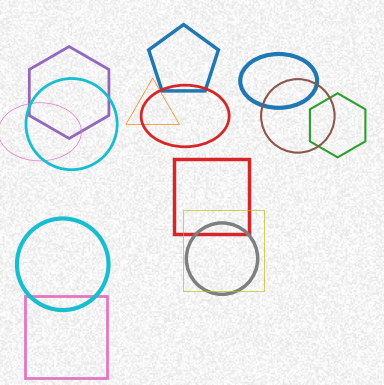[{"shape": "pentagon", "thickness": 2.5, "radius": 0.48, "center": [0.477, 0.841]}, {"shape": "oval", "thickness": 3, "radius": 0.5, "center": [0.724, 0.79]}, {"shape": "triangle", "thickness": 0.5, "radius": 0.4, "center": [0.397, 0.717]}, {"shape": "hexagon", "thickness": 1.5, "radius": 0.42, "center": [0.877, 0.674]}, {"shape": "oval", "thickness": 2, "radius": 0.57, "center": [0.481, 0.699]}, {"shape": "square", "thickness": 2.5, "radius": 0.48, "center": [0.549, 0.49]}, {"shape": "hexagon", "thickness": 2, "radius": 0.6, "center": [0.18, 0.76]}, {"shape": "circle", "thickness": 1.5, "radius": 0.48, "center": [0.774, 0.699]}, {"shape": "oval", "thickness": 0.5, "radius": 0.54, "center": [0.103, 0.658]}, {"shape": "square", "thickness": 2, "radius": 0.53, "center": [0.172, 0.125]}, {"shape": "circle", "thickness": 2.5, "radius": 0.46, "center": [0.577, 0.328]}, {"shape": "square", "thickness": 0.5, "radius": 0.53, "center": [0.581, 0.348]}, {"shape": "circle", "thickness": 3, "radius": 0.59, "center": [0.163, 0.314]}, {"shape": "circle", "thickness": 2, "radius": 0.59, "center": [0.186, 0.678]}]